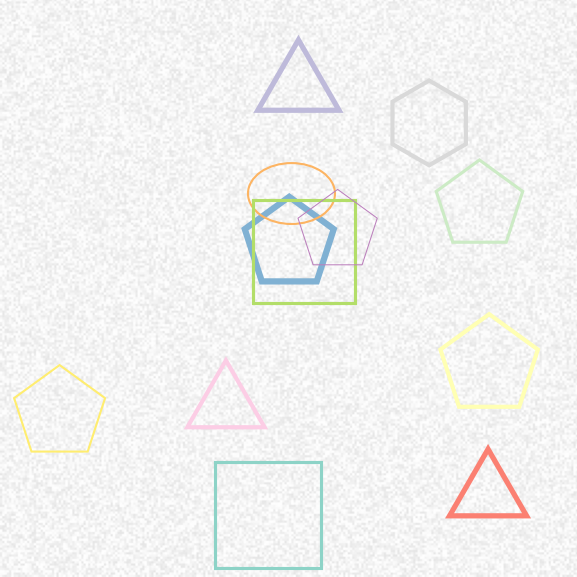[{"shape": "square", "thickness": 1.5, "radius": 0.46, "center": [0.465, 0.108]}, {"shape": "pentagon", "thickness": 2, "radius": 0.44, "center": [0.847, 0.366]}, {"shape": "triangle", "thickness": 2.5, "radius": 0.41, "center": [0.517, 0.849]}, {"shape": "triangle", "thickness": 2.5, "radius": 0.38, "center": [0.845, 0.144]}, {"shape": "pentagon", "thickness": 3, "radius": 0.4, "center": [0.501, 0.577]}, {"shape": "oval", "thickness": 1, "radius": 0.38, "center": [0.505, 0.664]}, {"shape": "square", "thickness": 1.5, "radius": 0.44, "center": [0.526, 0.564]}, {"shape": "triangle", "thickness": 2, "radius": 0.39, "center": [0.391, 0.298]}, {"shape": "hexagon", "thickness": 2, "radius": 0.37, "center": [0.743, 0.786]}, {"shape": "pentagon", "thickness": 0.5, "radius": 0.36, "center": [0.585, 0.599]}, {"shape": "pentagon", "thickness": 1.5, "radius": 0.39, "center": [0.83, 0.643]}, {"shape": "pentagon", "thickness": 1, "radius": 0.41, "center": [0.103, 0.284]}]